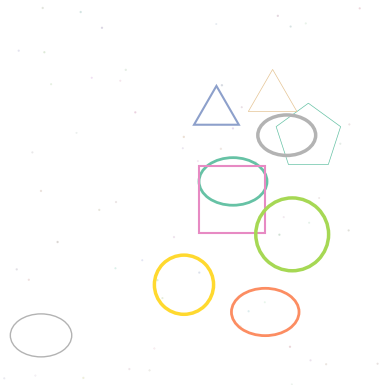[{"shape": "oval", "thickness": 2, "radius": 0.44, "center": [0.605, 0.529]}, {"shape": "pentagon", "thickness": 0.5, "radius": 0.44, "center": [0.801, 0.644]}, {"shape": "oval", "thickness": 2, "radius": 0.44, "center": [0.689, 0.19]}, {"shape": "triangle", "thickness": 1.5, "radius": 0.34, "center": [0.562, 0.71]}, {"shape": "square", "thickness": 1.5, "radius": 0.43, "center": [0.603, 0.481]}, {"shape": "circle", "thickness": 2.5, "radius": 0.47, "center": [0.759, 0.391]}, {"shape": "circle", "thickness": 2.5, "radius": 0.38, "center": [0.478, 0.26]}, {"shape": "triangle", "thickness": 0.5, "radius": 0.36, "center": [0.708, 0.747]}, {"shape": "oval", "thickness": 2.5, "radius": 0.38, "center": [0.745, 0.649]}, {"shape": "oval", "thickness": 1, "radius": 0.4, "center": [0.107, 0.129]}]